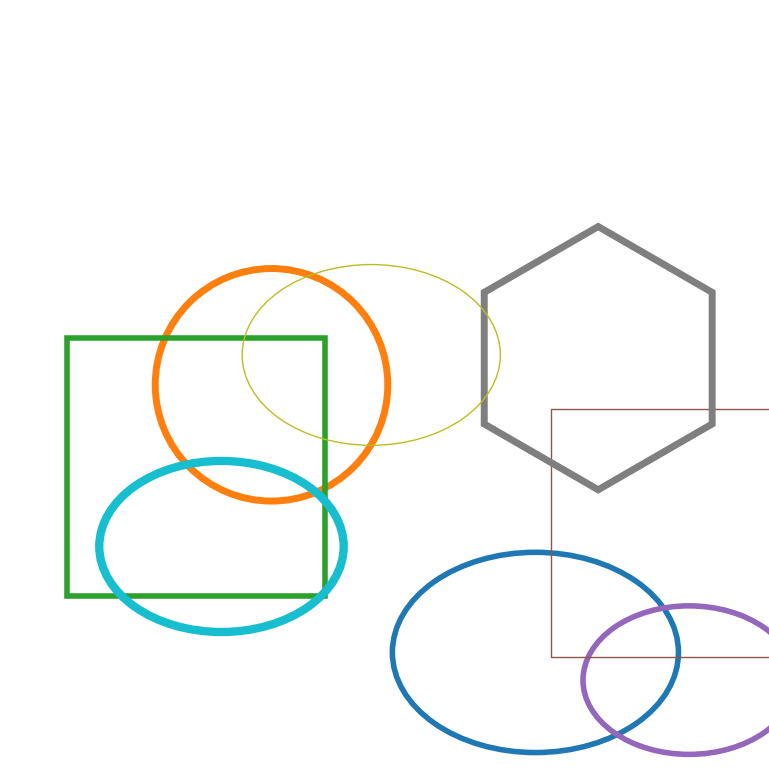[{"shape": "oval", "thickness": 2, "radius": 0.93, "center": [0.695, 0.153]}, {"shape": "circle", "thickness": 2.5, "radius": 0.76, "center": [0.353, 0.5]}, {"shape": "square", "thickness": 2, "radius": 0.84, "center": [0.255, 0.393]}, {"shape": "oval", "thickness": 2, "radius": 0.69, "center": [0.895, 0.117]}, {"shape": "square", "thickness": 0.5, "radius": 0.81, "center": [0.877, 0.308]}, {"shape": "hexagon", "thickness": 2.5, "radius": 0.85, "center": [0.777, 0.535]}, {"shape": "oval", "thickness": 0.5, "radius": 0.84, "center": [0.482, 0.539]}, {"shape": "oval", "thickness": 3, "radius": 0.79, "center": [0.288, 0.29]}]